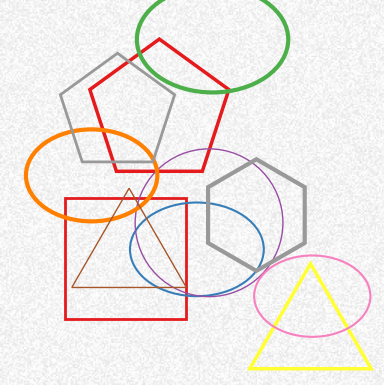[{"shape": "square", "thickness": 2, "radius": 0.79, "center": [0.327, 0.328]}, {"shape": "pentagon", "thickness": 2.5, "radius": 0.95, "center": [0.414, 0.709]}, {"shape": "oval", "thickness": 1.5, "radius": 0.87, "center": [0.511, 0.352]}, {"shape": "oval", "thickness": 3, "radius": 0.98, "center": [0.552, 0.897]}, {"shape": "circle", "thickness": 1, "radius": 0.96, "center": [0.543, 0.421]}, {"shape": "oval", "thickness": 3, "radius": 0.85, "center": [0.238, 0.545]}, {"shape": "triangle", "thickness": 2.5, "radius": 0.91, "center": [0.806, 0.133]}, {"shape": "triangle", "thickness": 1, "radius": 0.86, "center": [0.335, 0.339]}, {"shape": "oval", "thickness": 1.5, "radius": 0.75, "center": [0.811, 0.231]}, {"shape": "pentagon", "thickness": 2, "radius": 0.78, "center": [0.305, 0.706]}, {"shape": "hexagon", "thickness": 3, "radius": 0.72, "center": [0.666, 0.441]}]